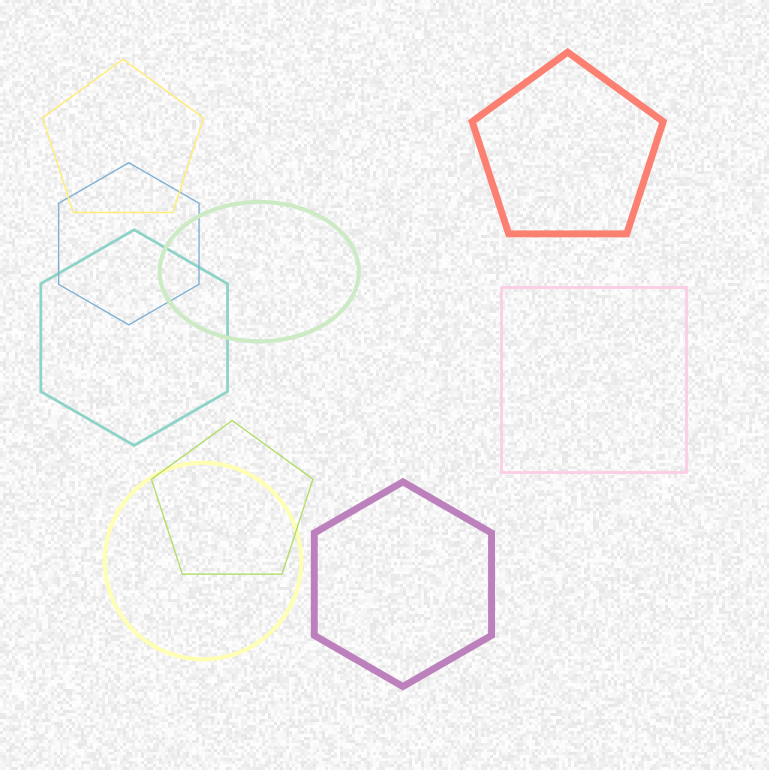[{"shape": "hexagon", "thickness": 1, "radius": 0.7, "center": [0.174, 0.562]}, {"shape": "circle", "thickness": 1.5, "radius": 0.64, "center": [0.264, 0.271]}, {"shape": "pentagon", "thickness": 2.5, "radius": 0.65, "center": [0.737, 0.802]}, {"shape": "hexagon", "thickness": 0.5, "radius": 0.53, "center": [0.167, 0.683]}, {"shape": "pentagon", "thickness": 0.5, "radius": 0.55, "center": [0.302, 0.344]}, {"shape": "square", "thickness": 1, "radius": 0.6, "center": [0.771, 0.507]}, {"shape": "hexagon", "thickness": 2.5, "radius": 0.66, "center": [0.523, 0.241]}, {"shape": "oval", "thickness": 1.5, "radius": 0.65, "center": [0.337, 0.647]}, {"shape": "pentagon", "thickness": 0.5, "radius": 0.55, "center": [0.16, 0.813]}]